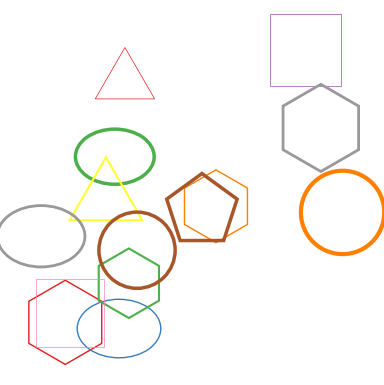[{"shape": "hexagon", "thickness": 1, "radius": 0.55, "center": [0.17, 0.163]}, {"shape": "triangle", "thickness": 0.5, "radius": 0.45, "center": [0.325, 0.788]}, {"shape": "oval", "thickness": 1, "radius": 0.54, "center": [0.309, 0.147]}, {"shape": "oval", "thickness": 2.5, "radius": 0.51, "center": [0.298, 0.593]}, {"shape": "hexagon", "thickness": 1.5, "radius": 0.45, "center": [0.335, 0.264]}, {"shape": "square", "thickness": 0.5, "radius": 0.47, "center": [0.794, 0.87]}, {"shape": "circle", "thickness": 3, "radius": 0.54, "center": [0.89, 0.448]}, {"shape": "hexagon", "thickness": 1, "radius": 0.47, "center": [0.561, 0.464]}, {"shape": "triangle", "thickness": 1.5, "radius": 0.54, "center": [0.275, 0.482]}, {"shape": "circle", "thickness": 2.5, "radius": 0.5, "center": [0.356, 0.35]}, {"shape": "pentagon", "thickness": 2.5, "radius": 0.48, "center": [0.524, 0.453]}, {"shape": "square", "thickness": 0.5, "radius": 0.44, "center": [0.182, 0.186]}, {"shape": "hexagon", "thickness": 2, "radius": 0.57, "center": [0.833, 0.668]}, {"shape": "oval", "thickness": 2, "radius": 0.57, "center": [0.107, 0.386]}]